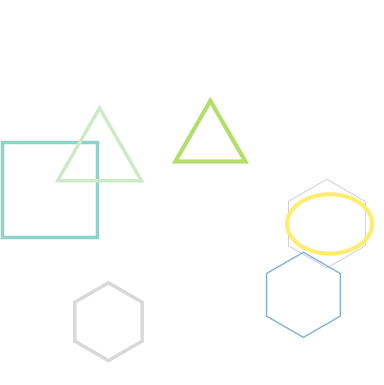[{"shape": "square", "thickness": 2.5, "radius": 0.62, "center": [0.128, 0.507]}, {"shape": "hexagon", "thickness": 0.5, "radius": 0.58, "center": [0.849, 0.419]}, {"shape": "hexagon", "thickness": 1, "radius": 0.55, "center": [0.788, 0.234]}, {"shape": "triangle", "thickness": 3, "radius": 0.53, "center": [0.546, 0.633]}, {"shape": "hexagon", "thickness": 2.5, "radius": 0.51, "center": [0.282, 0.164]}, {"shape": "triangle", "thickness": 2.5, "radius": 0.63, "center": [0.259, 0.594]}, {"shape": "oval", "thickness": 3, "radius": 0.55, "center": [0.856, 0.418]}]